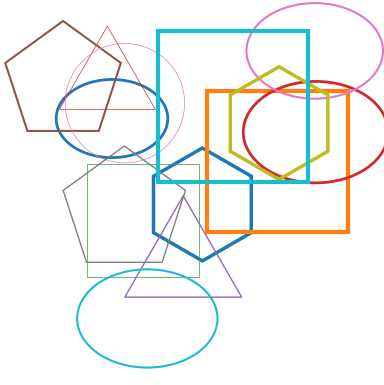[{"shape": "oval", "thickness": 2, "radius": 0.72, "center": [0.291, 0.692]}, {"shape": "hexagon", "thickness": 2.5, "radius": 0.73, "center": [0.526, 0.469]}, {"shape": "square", "thickness": 3, "radius": 0.92, "center": [0.721, 0.581]}, {"shape": "square", "thickness": 0.5, "radius": 0.73, "center": [0.371, 0.428]}, {"shape": "triangle", "thickness": 0.5, "radius": 0.72, "center": [0.279, 0.788]}, {"shape": "oval", "thickness": 2, "radius": 0.94, "center": [0.82, 0.657]}, {"shape": "triangle", "thickness": 1, "radius": 0.88, "center": [0.476, 0.316]}, {"shape": "pentagon", "thickness": 1.5, "radius": 0.79, "center": [0.164, 0.788]}, {"shape": "oval", "thickness": 1.5, "radius": 0.89, "center": [0.818, 0.868]}, {"shape": "circle", "thickness": 0.5, "radius": 0.78, "center": [0.324, 0.732]}, {"shape": "pentagon", "thickness": 1, "radius": 0.83, "center": [0.323, 0.454]}, {"shape": "hexagon", "thickness": 2.5, "radius": 0.73, "center": [0.725, 0.68]}, {"shape": "oval", "thickness": 1.5, "radius": 0.91, "center": [0.383, 0.173]}, {"shape": "square", "thickness": 3, "radius": 0.98, "center": [0.606, 0.723]}]